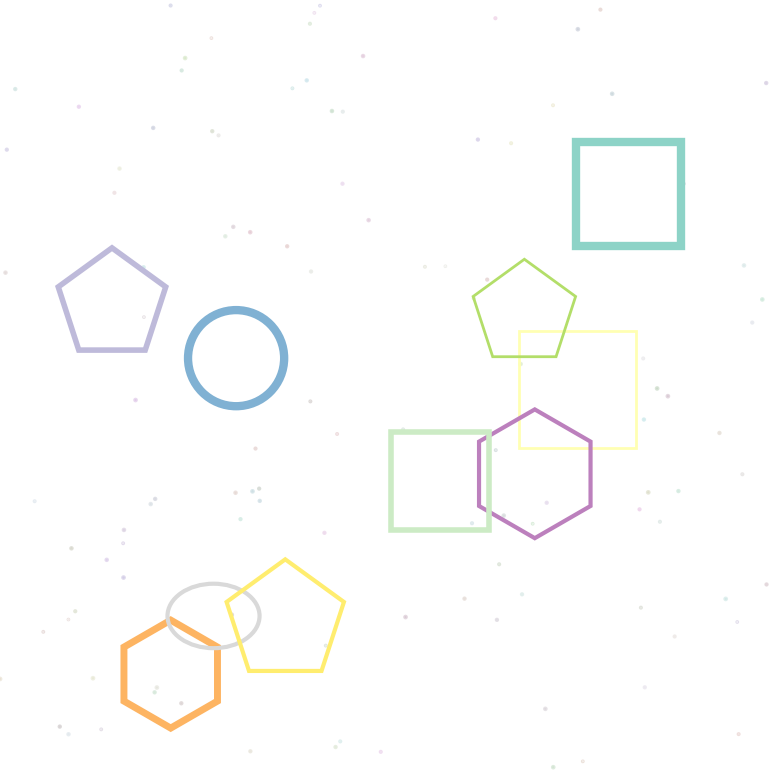[{"shape": "square", "thickness": 3, "radius": 0.34, "center": [0.816, 0.748]}, {"shape": "square", "thickness": 1, "radius": 0.38, "center": [0.75, 0.494]}, {"shape": "pentagon", "thickness": 2, "radius": 0.37, "center": [0.145, 0.605]}, {"shape": "circle", "thickness": 3, "radius": 0.31, "center": [0.307, 0.535]}, {"shape": "hexagon", "thickness": 2.5, "radius": 0.35, "center": [0.222, 0.125]}, {"shape": "pentagon", "thickness": 1, "radius": 0.35, "center": [0.681, 0.593]}, {"shape": "oval", "thickness": 1.5, "radius": 0.3, "center": [0.277, 0.2]}, {"shape": "hexagon", "thickness": 1.5, "radius": 0.42, "center": [0.695, 0.385]}, {"shape": "square", "thickness": 2, "radius": 0.32, "center": [0.571, 0.376]}, {"shape": "pentagon", "thickness": 1.5, "radius": 0.4, "center": [0.37, 0.193]}]